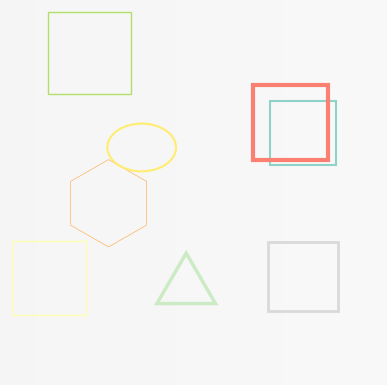[{"shape": "square", "thickness": 1.5, "radius": 0.42, "center": [0.782, 0.655]}, {"shape": "square", "thickness": 1, "radius": 0.48, "center": [0.127, 0.278]}, {"shape": "square", "thickness": 3, "radius": 0.49, "center": [0.75, 0.682]}, {"shape": "hexagon", "thickness": 0.5, "radius": 0.57, "center": [0.28, 0.472]}, {"shape": "square", "thickness": 1, "radius": 0.54, "center": [0.231, 0.863]}, {"shape": "square", "thickness": 2, "radius": 0.45, "center": [0.782, 0.282]}, {"shape": "triangle", "thickness": 2.5, "radius": 0.44, "center": [0.48, 0.255]}, {"shape": "oval", "thickness": 1.5, "radius": 0.44, "center": [0.366, 0.617]}]